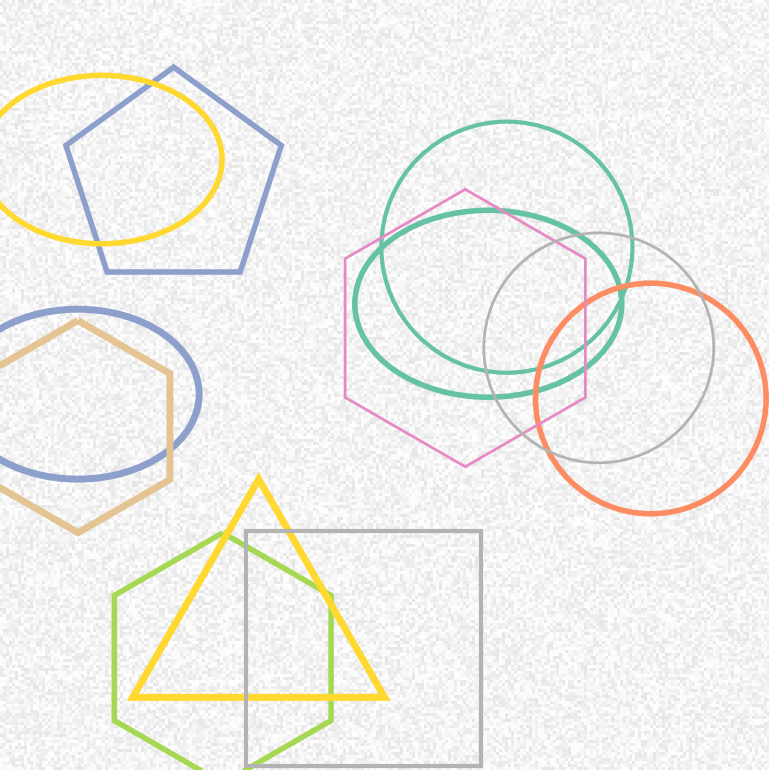[{"shape": "oval", "thickness": 2, "radius": 0.87, "center": [0.634, 0.606]}, {"shape": "circle", "thickness": 1.5, "radius": 0.82, "center": [0.658, 0.679]}, {"shape": "circle", "thickness": 2, "radius": 0.75, "center": [0.845, 0.483]}, {"shape": "pentagon", "thickness": 2, "radius": 0.74, "center": [0.225, 0.766]}, {"shape": "oval", "thickness": 2.5, "radius": 0.79, "center": [0.101, 0.488]}, {"shape": "hexagon", "thickness": 1, "radius": 0.9, "center": [0.604, 0.574]}, {"shape": "hexagon", "thickness": 2, "radius": 0.81, "center": [0.289, 0.145]}, {"shape": "triangle", "thickness": 2.5, "radius": 0.94, "center": [0.336, 0.189]}, {"shape": "oval", "thickness": 2, "radius": 0.78, "center": [0.132, 0.793]}, {"shape": "hexagon", "thickness": 2.5, "radius": 0.69, "center": [0.101, 0.446]}, {"shape": "square", "thickness": 1.5, "radius": 0.76, "center": [0.472, 0.158]}, {"shape": "circle", "thickness": 1, "radius": 0.75, "center": [0.778, 0.548]}]